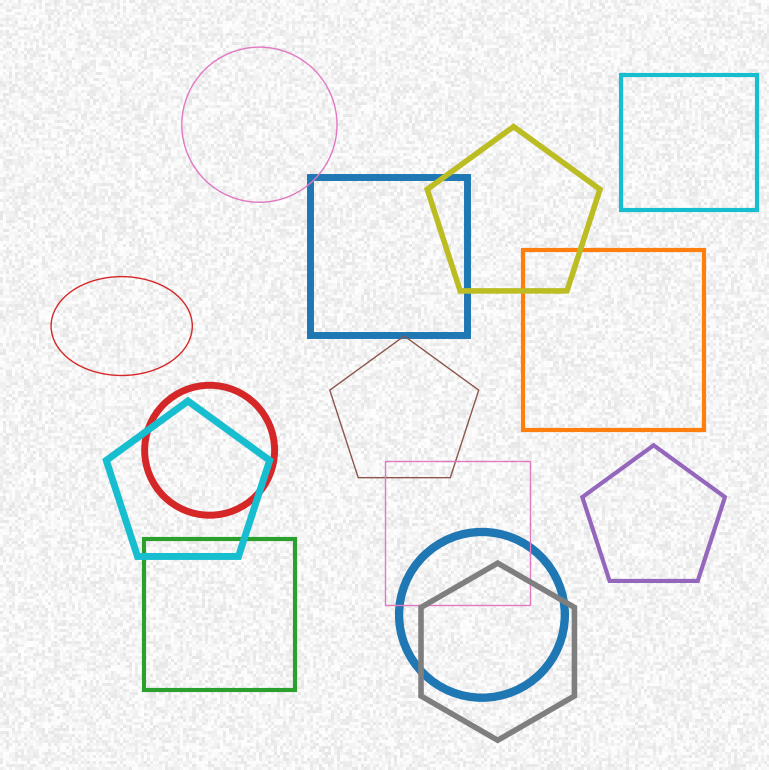[{"shape": "square", "thickness": 2.5, "radius": 0.51, "center": [0.504, 0.667]}, {"shape": "circle", "thickness": 3, "radius": 0.54, "center": [0.626, 0.202]}, {"shape": "square", "thickness": 1.5, "radius": 0.59, "center": [0.797, 0.558]}, {"shape": "square", "thickness": 1.5, "radius": 0.49, "center": [0.286, 0.202]}, {"shape": "oval", "thickness": 0.5, "radius": 0.46, "center": [0.158, 0.577]}, {"shape": "circle", "thickness": 2.5, "radius": 0.42, "center": [0.272, 0.415]}, {"shape": "pentagon", "thickness": 1.5, "radius": 0.49, "center": [0.849, 0.324]}, {"shape": "pentagon", "thickness": 0.5, "radius": 0.51, "center": [0.525, 0.462]}, {"shape": "square", "thickness": 0.5, "radius": 0.47, "center": [0.594, 0.308]}, {"shape": "circle", "thickness": 0.5, "radius": 0.5, "center": [0.337, 0.838]}, {"shape": "hexagon", "thickness": 2, "radius": 0.58, "center": [0.646, 0.154]}, {"shape": "pentagon", "thickness": 2, "radius": 0.59, "center": [0.667, 0.718]}, {"shape": "pentagon", "thickness": 2.5, "radius": 0.56, "center": [0.244, 0.368]}, {"shape": "square", "thickness": 1.5, "radius": 0.44, "center": [0.895, 0.815]}]